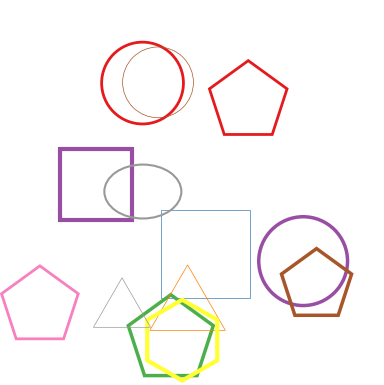[{"shape": "pentagon", "thickness": 2, "radius": 0.53, "center": [0.645, 0.736]}, {"shape": "circle", "thickness": 2, "radius": 0.53, "center": [0.37, 0.784]}, {"shape": "square", "thickness": 0.5, "radius": 0.57, "center": [0.534, 0.34]}, {"shape": "pentagon", "thickness": 2.5, "radius": 0.58, "center": [0.444, 0.118]}, {"shape": "square", "thickness": 3, "radius": 0.46, "center": [0.249, 0.521]}, {"shape": "circle", "thickness": 2.5, "radius": 0.58, "center": [0.787, 0.322]}, {"shape": "triangle", "thickness": 0.5, "radius": 0.57, "center": [0.487, 0.199]}, {"shape": "hexagon", "thickness": 3, "radius": 0.52, "center": [0.473, 0.117]}, {"shape": "circle", "thickness": 0.5, "radius": 0.46, "center": [0.41, 0.786]}, {"shape": "pentagon", "thickness": 2.5, "radius": 0.48, "center": [0.822, 0.259]}, {"shape": "pentagon", "thickness": 2, "radius": 0.52, "center": [0.104, 0.205]}, {"shape": "oval", "thickness": 1.5, "radius": 0.5, "center": [0.371, 0.502]}, {"shape": "triangle", "thickness": 0.5, "radius": 0.43, "center": [0.317, 0.193]}]